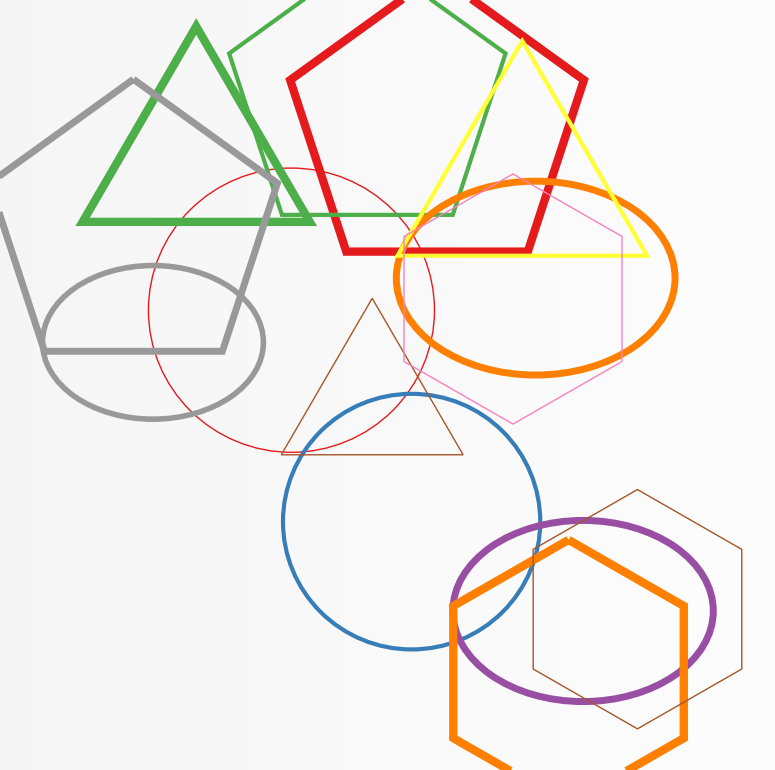[{"shape": "pentagon", "thickness": 3, "radius": 1.0, "center": [0.564, 0.834]}, {"shape": "circle", "thickness": 0.5, "radius": 0.92, "center": [0.376, 0.597]}, {"shape": "circle", "thickness": 1.5, "radius": 0.83, "center": [0.531, 0.323]}, {"shape": "pentagon", "thickness": 1.5, "radius": 0.94, "center": [0.474, 0.873]}, {"shape": "triangle", "thickness": 3, "radius": 0.85, "center": [0.253, 0.796]}, {"shape": "oval", "thickness": 2.5, "radius": 0.84, "center": [0.752, 0.207]}, {"shape": "hexagon", "thickness": 3, "radius": 0.86, "center": [0.734, 0.127]}, {"shape": "oval", "thickness": 2.5, "radius": 0.9, "center": [0.691, 0.639]}, {"shape": "triangle", "thickness": 1.5, "radius": 0.93, "center": [0.674, 0.761]}, {"shape": "hexagon", "thickness": 0.5, "radius": 0.78, "center": [0.823, 0.209]}, {"shape": "triangle", "thickness": 0.5, "radius": 0.68, "center": [0.48, 0.477]}, {"shape": "hexagon", "thickness": 0.5, "radius": 0.81, "center": [0.662, 0.612]}, {"shape": "oval", "thickness": 2, "radius": 0.71, "center": [0.197, 0.555]}, {"shape": "pentagon", "thickness": 2.5, "radius": 0.98, "center": [0.172, 0.702]}]